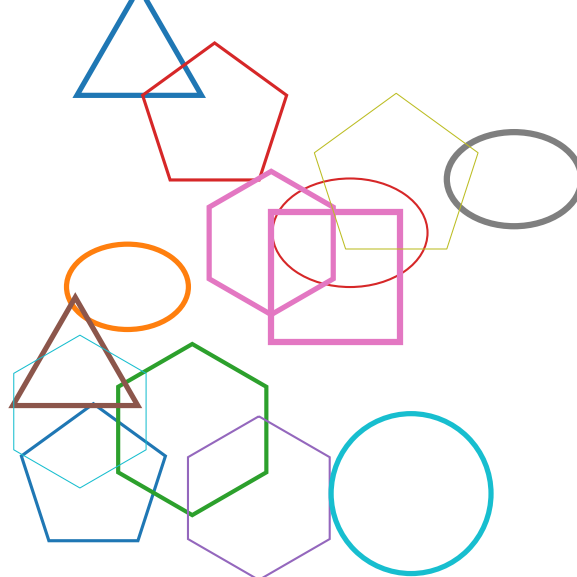[{"shape": "pentagon", "thickness": 1.5, "radius": 0.66, "center": [0.162, 0.169]}, {"shape": "triangle", "thickness": 2.5, "radius": 0.62, "center": [0.241, 0.896]}, {"shape": "oval", "thickness": 2.5, "radius": 0.53, "center": [0.221, 0.502]}, {"shape": "hexagon", "thickness": 2, "radius": 0.74, "center": [0.333, 0.255]}, {"shape": "oval", "thickness": 1, "radius": 0.67, "center": [0.606, 0.596]}, {"shape": "pentagon", "thickness": 1.5, "radius": 0.66, "center": [0.372, 0.794]}, {"shape": "hexagon", "thickness": 1, "radius": 0.71, "center": [0.448, 0.137]}, {"shape": "triangle", "thickness": 2.5, "radius": 0.62, "center": [0.13, 0.359]}, {"shape": "square", "thickness": 3, "radius": 0.56, "center": [0.581, 0.519]}, {"shape": "hexagon", "thickness": 2.5, "radius": 0.62, "center": [0.47, 0.578]}, {"shape": "oval", "thickness": 3, "radius": 0.58, "center": [0.89, 0.689]}, {"shape": "pentagon", "thickness": 0.5, "radius": 0.75, "center": [0.686, 0.689]}, {"shape": "circle", "thickness": 2.5, "radius": 0.69, "center": [0.712, 0.144]}, {"shape": "hexagon", "thickness": 0.5, "radius": 0.66, "center": [0.138, 0.286]}]